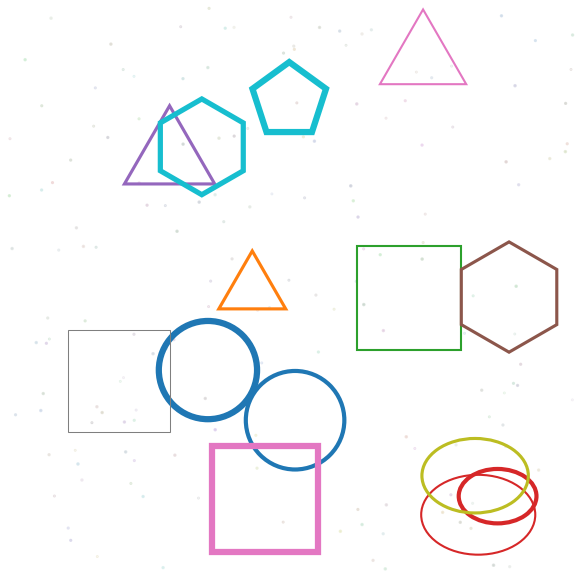[{"shape": "circle", "thickness": 2, "radius": 0.43, "center": [0.511, 0.271]}, {"shape": "circle", "thickness": 3, "radius": 0.43, "center": [0.36, 0.358]}, {"shape": "triangle", "thickness": 1.5, "radius": 0.33, "center": [0.437, 0.498]}, {"shape": "square", "thickness": 1, "radius": 0.45, "center": [0.708, 0.483]}, {"shape": "oval", "thickness": 2, "radius": 0.34, "center": [0.862, 0.14]}, {"shape": "oval", "thickness": 1, "radius": 0.49, "center": [0.828, 0.108]}, {"shape": "triangle", "thickness": 1.5, "radius": 0.45, "center": [0.294, 0.726]}, {"shape": "hexagon", "thickness": 1.5, "radius": 0.48, "center": [0.881, 0.485]}, {"shape": "square", "thickness": 3, "radius": 0.46, "center": [0.46, 0.135]}, {"shape": "triangle", "thickness": 1, "radius": 0.43, "center": [0.733, 0.896]}, {"shape": "square", "thickness": 0.5, "radius": 0.44, "center": [0.205, 0.34]}, {"shape": "oval", "thickness": 1.5, "radius": 0.46, "center": [0.823, 0.175]}, {"shape": "pentagon", "thickness": 3, "radius": 0.33, "center": [0.501, 0.825]}, {"shape": "hexagon", "thickness": 2.5, "radius": 0.41, "center": [0.349, 0.745]}]